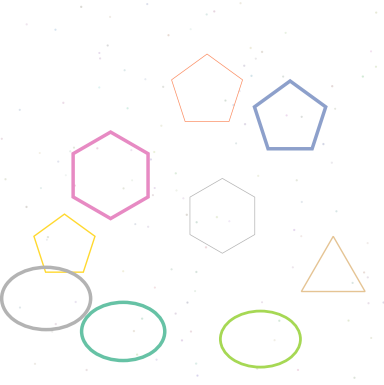[{"shape": "oval", "thickness": 2.5, "radius": 0.54, "center": [0.32, 0.139]}, {"shape": "pentagon", "thickness": 0.5, "radius": 0.48, "center": [0.538, 0.763]}, {"shape": "pentagon", "thickness": 2.5, "radius": 0.49, "center": [0.753, 0.692]}, {"shape": "hexagon", "thickness": 2.5, "radius": 0.56, "center": [0.287, 0.545]}, {"shape": "oval", "thickness": 2, "radius": 0.52, "center": [0.676, 0.119]}, {"shape": "pentagon", "thickness": 1, "radius": 0.42, "center": [0.167, 0.36]}, {"shape": "triangle", "thickness": 1, "radius": 0.48, "center": [0.866, 0.291]}, {"shape": "oval", "thickness": 2.5, "radius": 0.58, "center": [0.12, 0.225]}, {"shape": "hexagon", "thickness": 0.5, "radius": 0.49, "center": [0.578, 0.439]}]